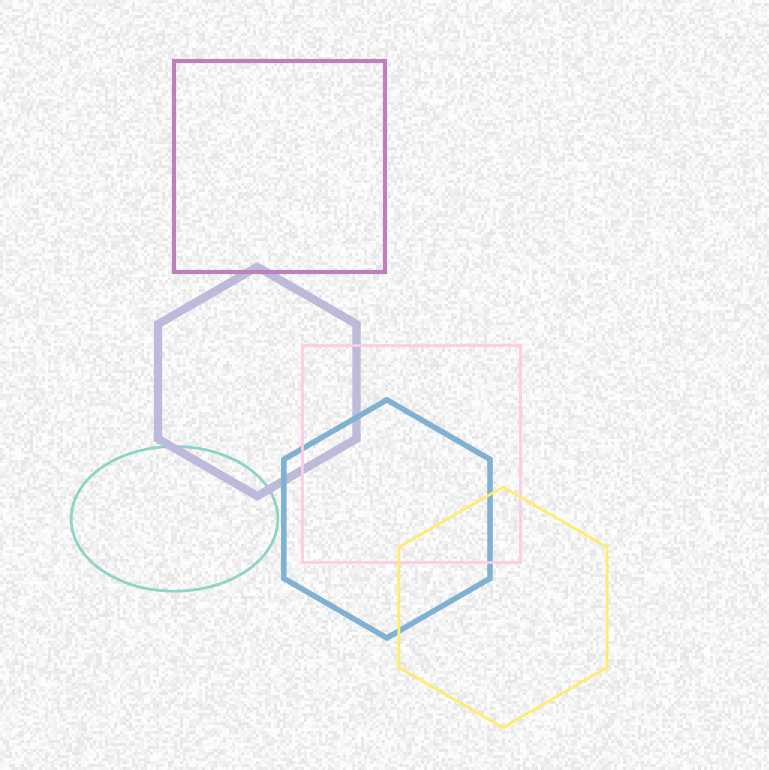[{"shape": "oval", "thickness": 1, "radius": 0.67, "center": [0.227, 0.326]}, {"shape": "hexagon", "thickness": 3, "radius": 0.74, "center": [0.334, 0.505]}, {"shape": "hexagon", "thickness": 2, "radius": 0.77, "center": [0.502, 0.326]}, {"shape": "square", "thickness": 1, "radius": 0.71, "center": [0.534, 0.411]}, {"shape": "square", "thickness": 1.5, "radius": 0.69, "center": [0.363, 0.784]}, {"shape": "hexagon", "thickness": 1, "radius": 0.78, "center": [0.653, 0.211]}]